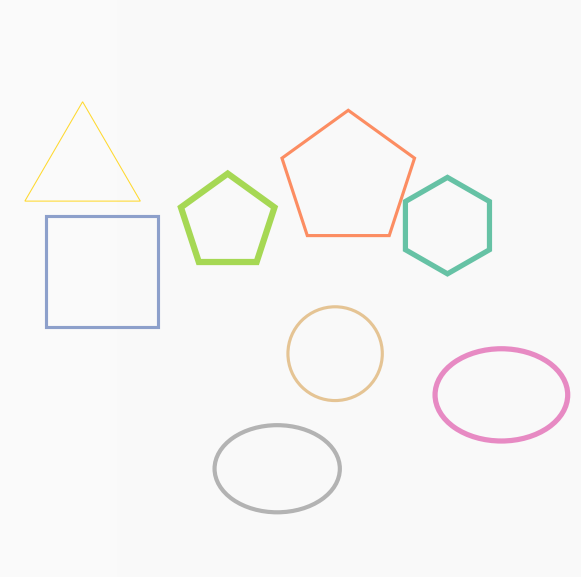[{"shape": "hexagon", "thickness": 2.5, "radius": 0.42, "center": [0.77, 0.608]}, {"shape": "pentagon", "thickness": 1.5, "radius": 0.6, "center": [0.599, 0.688]}, {"shape": "square", "thickness": 1.5, "radius": 0.48, "center": [0.176, 0.53]}, {"shape": "oval", "thickness": 2.5, "radius": 0.57, "center": [0.863, 0.315]}, {"shape": "pentagon", "thickness": 3, "radius": 0.42, "center": [0.392, 0.614]}, {"shape": "triangle", "thickness": 0.5, "radius": 0.57, "center": [0.142, 0.708]}, {"shape": "circle", "thickness": 1.5, "radius": 0.41, "center": [0.577, 0.387]}, {"shape": "oval", "thickness": 2, "radius": 0.54, "center": [0.477, 0.187]}]